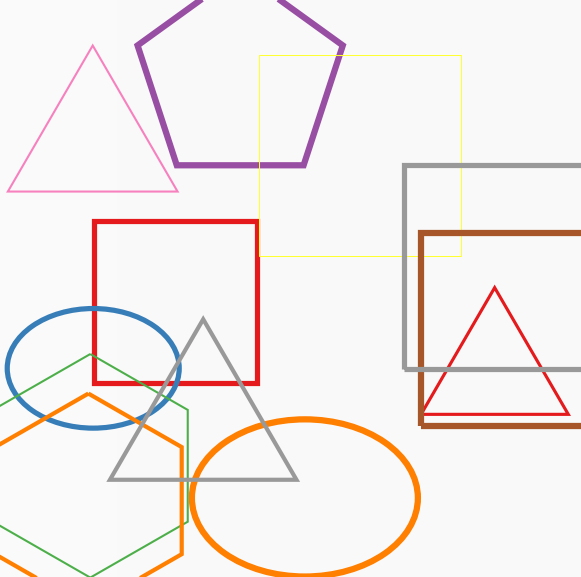[{"shape": "triangle", "thickness": 1.5, "radius": 0.73, "center": [0.851, 0.355]}, {"shape": "square", "thickness": 2.5, "radius": 0.7, "center": [0.302, 0.476]}, {"shape": "oval", "thickness": 2.5, "radius": 0.74, "center": [0.16, 0.361]}, {"shape": "hexagon", "thickness": 1, "radius": 0.97, "center": [0.155, 0.193]}, {"shape": "pentagon", "thickness": 3, "radius": 0.93, "center": [0.413, 0.863]}, {"shape": "hexagon", "thickness": 2, "radius": 0.93, "center": [0.152, 0.132]}, {"shape": "oval", "thickness": 3, "radius": 0.97, "center": [0.525, 0.137]}, {"shape": "square", "thickness": 0.5, "radius": 0.87, "center": [0.619, 0.73]}, {"shape": "square", "thickness": 3, "radius": 0.84, "center": [0.891, 0.428]}, {"shape": "triangle", "thickness": 1, "radius": 0.84, "center": [0.16, 0.752]}, {"shape": "square", "thickness": 2.5, "radius": 0.88, "center": [0.871, 0.536]}, {"shape": "triangle", "thickness": 2, "radius": 0.93, "center": [0.35, 0.261]}]